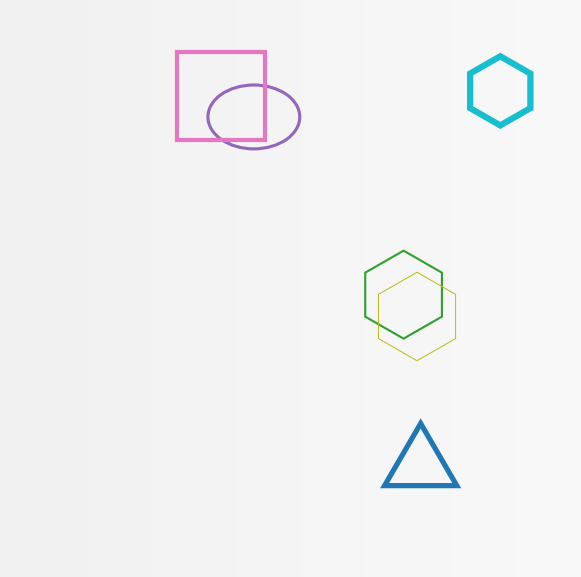[{"shape": "triangle", "thickness": 2.5, "radius": 0.36, "center": [0.724, 0.194]}, {"shape": "hexagon", "thickness": 1, "radius": 0.38, "center": [0.694, 0.489]}, {"shape": "oval", "thickness": 1.5, "radius": 0.39, "center": [0.437, 0.797]}, {"shape": "square", "thickness": 2, "radius": 0.38, "center": [0.38, 0.833]}, {"shape": "hexagon", "thickness": 0.5, "radius": 0.38, "center": [0.717, 0.451]}, {"shape": "hexagon", "thickness": 3, "radius": 0.3, "center": [0.861, 0.842]}]